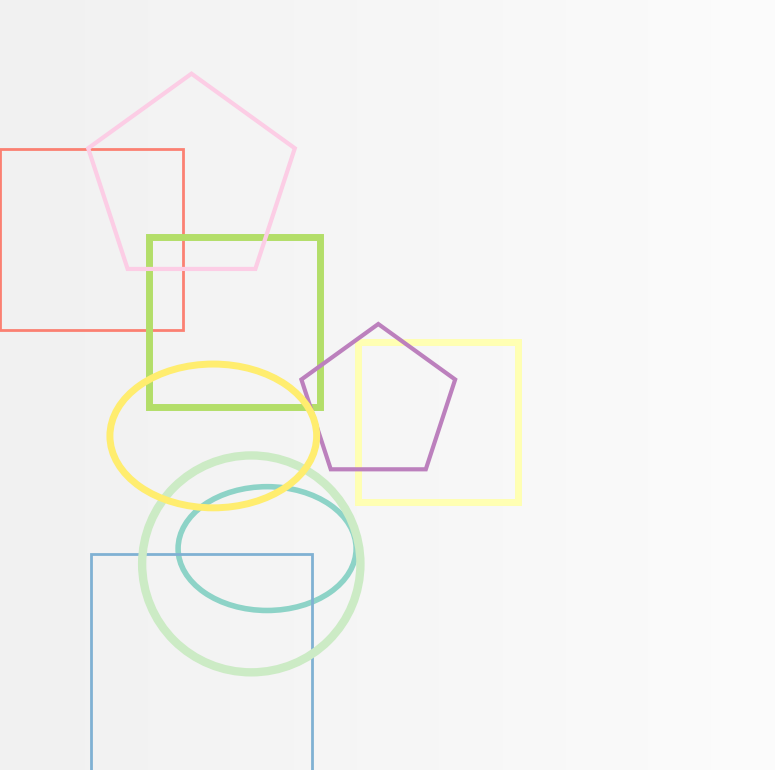[{"shape": "oval", "thickness": 2, "radius": 0.57, "center": [0.345, 0.288]}, {"shape": "square", "thickness": 2.5, "radius": 0.52, "center": [0.566, 0.452]}, {"shape": "square", "thickness": 1, "radius": 0.59, "center": [0.118, 0.689]}, {"shape": "square", "thickness": 1, "radius": 0.71, "center": [0.26, 0.139]}, {"shape": "square", "thickness": 2.5, "radius": 0.55, "center": [0.303, 0.582]}, {"shape": "pentagon", "thickness": 1.5, "radius": 0.7, "center": [0.247, 0.764]}, {"shape": "pentagon", "thickness": 1.5, "radius": 0.52, "center": [0.488, 0.475]}, {"shape": "circle", "thickness": 3, "radius": 0.7, "center": [0.324, 0.268]}, {"shape": "oval", "thickness": 2.5, "radius": 0.67, "center": [0.275, 0.434]}]